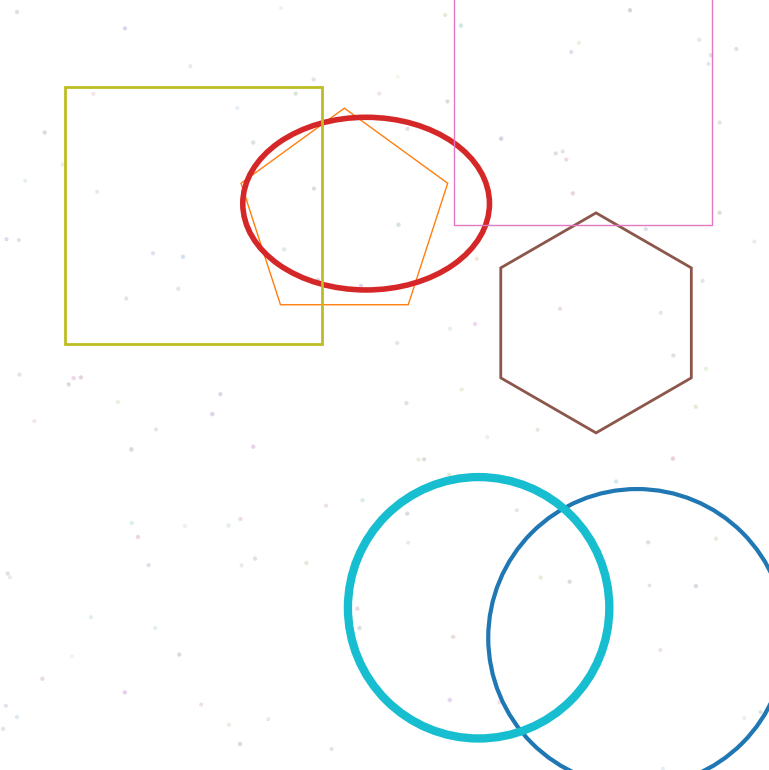[{"shape": "circle", "thickness": 1.5, "radius": 0.97, "center": [0.827, 0.172]}, {"shape": "pentagon", "thickness": 0.5, "radius": 0.71, "center": [0.447, 0.718]}, {"shape": "oval", "thickness": 2, "radius": 0.8, "center": [0.475, 0.736]}, {"shape": "hexagon", "thickness": 1, "radius": 0.71, "center": [0.774, 0.581]}, {"shape": "square", "thickness": 0.5, "radius": 0.84, "center": [0.757, 0.876]}, {"shape": "square", "thickness": 1, "radius": 0.84, "center": [0.252, 0.72]}, {"shape": "circle", "thickness": 3, "radius": 0.85, "center": [0.622, 0.211]}]